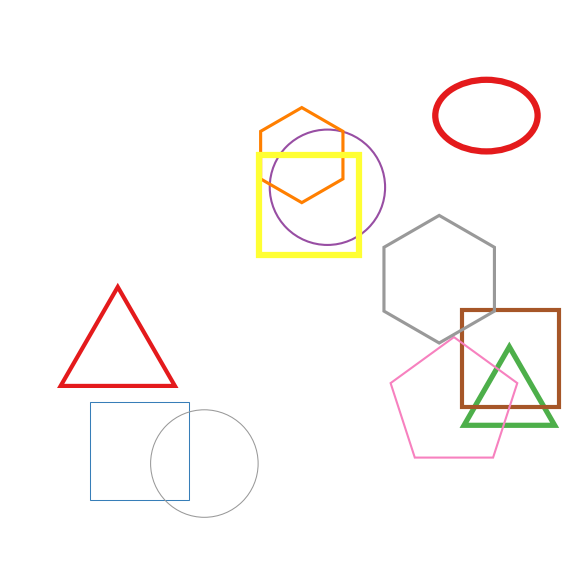[{"shape": "oval", "thickness": 3, "radius": 0.44, "center": [0.842, 0.799]}, {"shape": "triangle", "thickness": 2, "radius": 0.57, "center": [0.204, 0.388]}, {"shape": "square", "thickness": 0.5, "radius": 0.43, "center": [0.242, 0.218]}, {"shape": "triangle", "thickness": 2.5, "radius": 0.45, "center": [0.882, 0.308]}, {"shape": "circle", "thickness": 1, "radius": 0.5, "center": [0.567, 0.675]}, {"shape": "hexagon", "thickness": 1.5, "radius": 0.41, "center": [0.523, 0.731]}, {"shape": "square", "thickness": 3, "radius": 0.43, "center": [0.535, 0.643]}, {"shape": "square", "thickness": 2, "radius": 0.42, "center": [0.884, 0.378]}, {"shape": "pentagon", "thickness": 1, "radius": 0.58, "center": [0.786, 0.3]}, {"shape": "hexagon", "thickness": 1.5, "radius": 0.55, "center": [0.761, 0.516]}, {"shape": "circle", "thickness": 0.5, "radius": 0.47, "center": [0.354, 0.196]}]